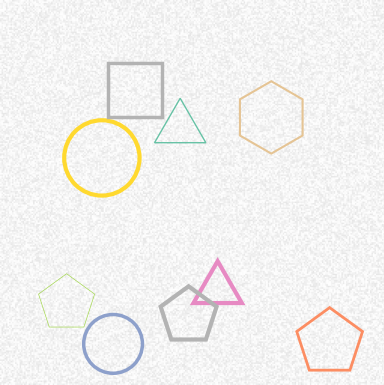[{"shape": "triangle", "thickness": 1, "radius": 0.38, "center": [0.468, 0.668]}, {"shape": "pentagon", "thickness": 2, "radius": 0.45, "center": [0.856, 0.111]}, {"shape": "circle", "thickness": 2.5, "radius": 0.38, "center": [0.294, 0.107]}, {"shape": "triangle", "thickness": 3, "radius": 0.36, "center": [0.565, 0.249]}, {"shape": "pentagon", "thickness": 0.5, "radius": 0.38, "center": [0.173, 0.212]}, {"shape": "circle", "thickness": 3, "radius": 0.49, "center": [0.265, 0.59]}, {"shape": "hexagon", "thickness": 1.5, "radius": 0.47, "center": [0.705, 0.695]}, {"shape": "square", "thickness": 2.5, "radius": 0.35, "center": [0.352, 0.766]}, {"shape": "pentagon", "thickness": 3, "radius": 0.38, "center": [0.49, 0.18]}]